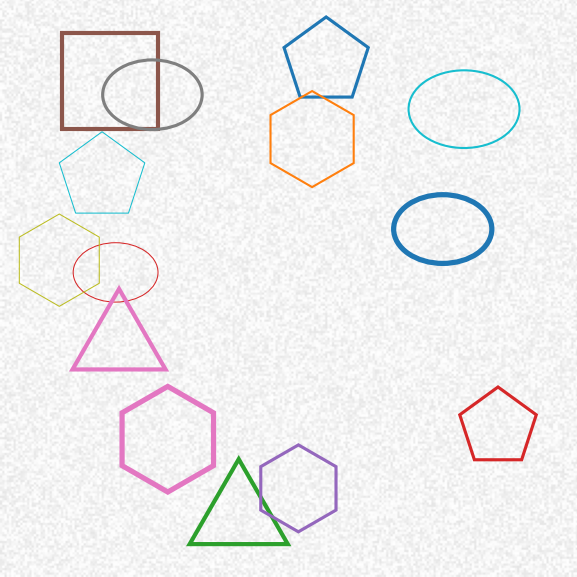[{"shape": "oval", "thickness": 2.5, "radius": 0.43, "center": [0.767, 0.603]}, {"shape": "pentagon", "thickness": 1.5, "radius": 0.38, "center": [0.565, 0.893]}, {"shape": "hexagon", "thickness": 1, "radius": 0.42, "center": [0.54, 0.758]}, {"shape": "triangle", "thickness": 2, "radius": 0.49, "center": [0.413, 0.106]}, {"shape": "pentagon", "thickness": 1.5, "radius": 0.35, "center": [0.862, 0.259]}, {"shape": "oval", "thickness": 0.5, "radius": 0.37, "center": [0.2, 0.527]}, {"shape": "hexagon", "thickness": 1.5, "radius": 0.38, "center": [0.517, 0.153]}, {"shape": "square", "thickness": 2, "radius": 0.42, "center": [0.19, 0.858]}, {"shape": "hexagon", "thickness": 2.5, "radius": 0.46, "center": [0.291, 0.239]}, {"shape": "triangle", "thickness": 2, "radius": 0.46, "center": [0.206, 0.406]}, {"shape": "oval", "thickness": 1.5, "radius": 0.43, "center": [0.264, 0.835]}, {"shape": "hexagon", "thickness": 0.5, "radius": 0.4, "center": [0.103, 0.549]}, {"shape": "oval", "thickness": 1, "radius": 0.48, "center": [0.804, 0.81]}, {"shape": "pentagon", "thickness": 0.5, "radius": 0.39, "center": [0.177, 0.693]}]